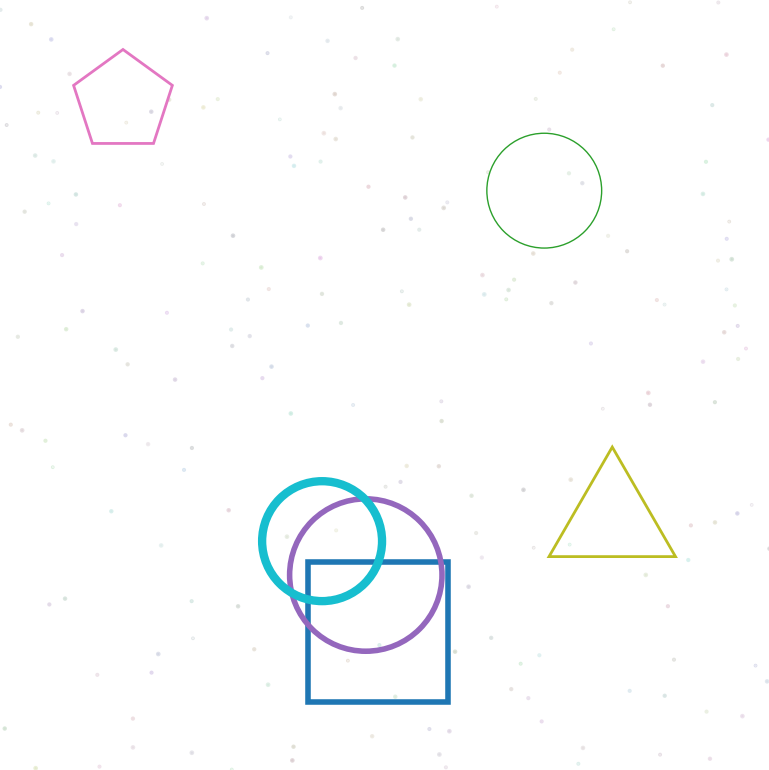[{"shape": "square", "thickness": 2, "radius": 0.45, "center": [0.491, 0.179]}, {"shape": "circle", "thickness": 0.5, "radius": 0.37, "center": [0.707, 0.752]}, {"shape": "circle", "thickness": 2, "radius": 0.49, "center": [0.475, 0.253]}, {"shape": "pentagon", "thickness": 1, "radius": 0.34, "center": [0.16, 0.868]}, {"shape": "triangle", "thickness": 1, "radius": 0.47, "center": [0.795, 0.325]}, {"shape": "circle", "thickness": 3, "radius": 0.39, "center": [0.418, 0.297]}]